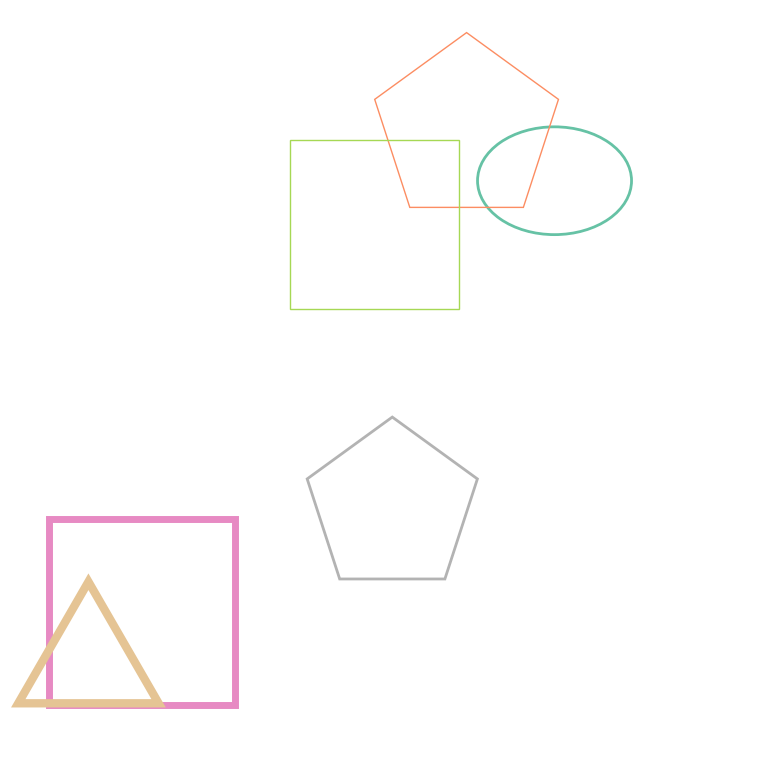[{"shape": "oval", "thickness": 1, "radius": 0.5, "center": [0.72, 0.765]}, {"shape": "pentagon", "thickness": 0.5, "radius": 0.63, "center": [0.606, 0.832]}, {"shape": "square", "thickness": 2.5, "radius": 0.6, "center": [0.185, 0.205]}, {"shape": "square", "thickness": 0.5, "radius": 0.55, "center": [0.486, 0.709]}, {"shape": "triangle", "thickness": 3, "radius": 0.53, "center": [0.115, 0.139]}, {"shape": "pentagon", "thickness": 1, "radius": 0.58, "center": [0.509, 0.342]}]